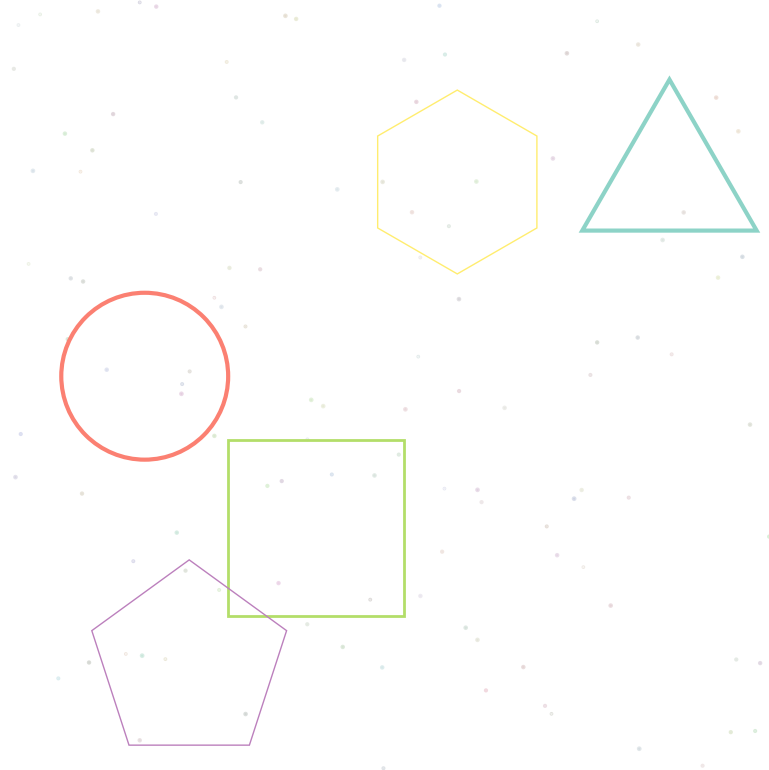[{"shape": "triangle", "thickness": 1.5, "radius": 0.65, "center": [0.869, 0.766]}, {"shape": "circle", "thickness": 1.5, "radius": 0.54, "center": [0.188, 0.511]}, {"shape": "square", "thickness": 1, "radius": 0.57, "center": [0.411, 0.315]}, {"shape": "pentagon", "thickness": 0.5, "radius": 0.67, "center": [0.246, 0.14]}, {"shape": "hexagon", "thickness": 0.5, "radius": 0.6, "center": [0.594, 0.764]}]